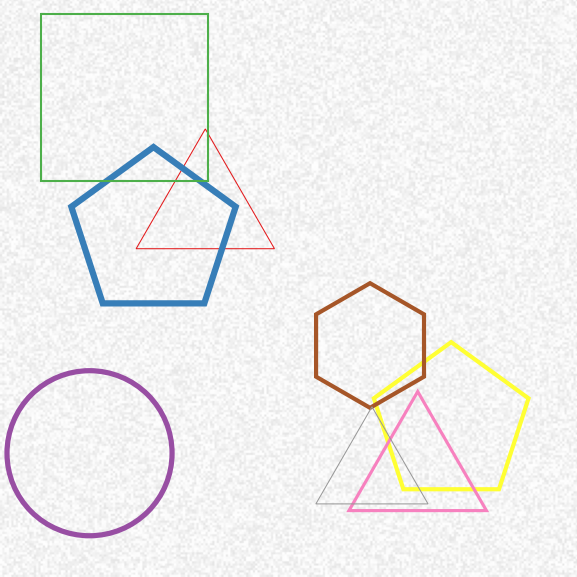[{"shape": "triangle", "thickness": 0.5, "radius": 0.69, "center": [0.356, 0.638]}, {"shape": "pentagon", "thickness": 3, "radius": 0.75, "center": [0.266, 0.595]}, {"shape": "square", "thickness": 1, "radius": 0.72, "center": [0.216, 0.83]}, {"shape": "circle", "thickness": 2.5, "radius": 0.71, "center": [0.155, 0.214]}, {"shape": "pentagon", "thickness": 2, "radius": 0.7, "center": [0.781, 0.266]}, {"shape": "hexagon", "thickness": 2, "radius": 0.54, "center": [0.641, 0.401]}, {"shape": "triangle", "thickness": 1.5, "radius": 0.69, "center": [0.723, 0.184]}, {"shape": "triangle", "thickness": 0.5, "radius": 0.56, "center": [0.644, 0.183]}]